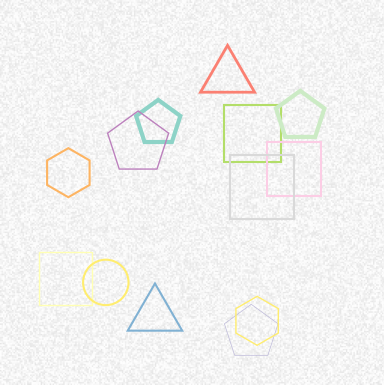[{"shape": "pentagon", "thickness": 3, "radius": 0.3, "center": [0.411, 0.68]}, {"shape": "square", "thickness": 1, "radius": 0.34, "center": [0.169, 0.276]}, {"shape": "pentagon", "thickness": 0.5, "radius": 0.37, "center": [0.653, 0.136]}, {"shape": "triangle", "thickness": 2, "radius": 0.41, "center": [0.591, 0.801]}, {"shape": "triangle", "thickness": 1.5, "radius": 0.41, "center": [0.403, 0.182]}, {"shape": "hexagon", "thickness": 1.5, "radius": 0.32, "center": [0.178, 0.551]}, {"shape": "square", "thickness": 1.5, "radius": 0.37, "center": [0.655, 0.653]}, {"shape": "square", "thickness": 1.5, "radius": 0.35, "center": [0.765, 0.561]}, {"shape": "square", "thickness": 1.5, "radius": 0.42, "center": [0.679, 0.513]}, {"shape": "pentagon", "thickness": 1, "radius": 0.42, "center": [0.359, 0.628]}, {"shape": "pentagon", "thickness": 3, "radius": 0.33, "center": [0.78, 0.698]}, {"shape": "hexagon", "thickness": 1, "radius": 0.32, "center": [0.668, 0.167]}, {"shape": "circle", "thickness": 1.5, "radius": 0.3, "center": [0.275, 0.266]}]